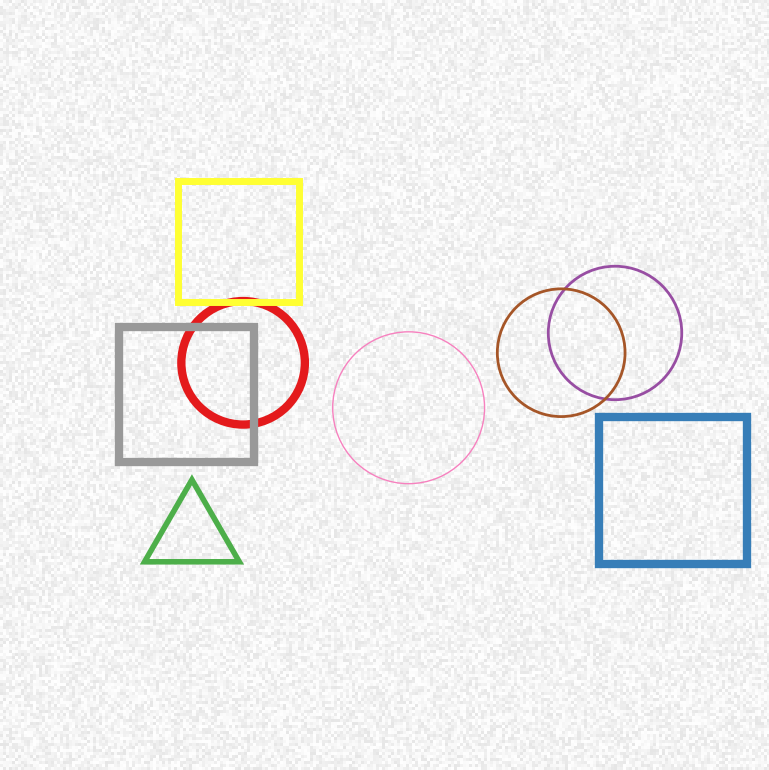[{"shape": "circle", "thickness": 3, "radius": 0.4, "center": [0.316, 0.529]}, {"shape": "square", "thickness": 3, "radius": 0.48, "center": [0.874, 0.363]}, {"shape": "triangle", "thickness": 2, "radius": 0.36, "center": [0.249, 0.306]}, {"shape": "circle", "thickness": 1, "radius": 0.43, "center": [0.799, 0.568]}, {"shape": "square", "thickness": 2.5, "radius": 0.39, "center": [0.31, 0.686]}, {"shape": "circle", "thickness": 1, "radius": 0.41, "center": [0.729, 0.542]}, {"shape": "circle", "thickness": 0.5, "radius": 0.49, "center": [0.531, 0.47]}, {"shape": "square", "thickness": 3, "radius": 0.44, "center": [0.242, 0.487]}]